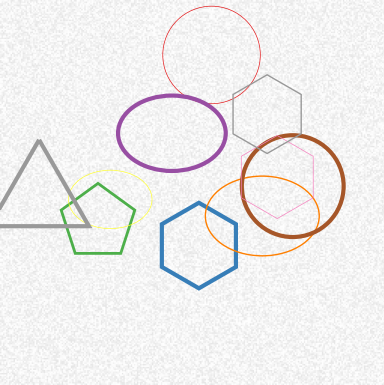[{"shape": "circle", "thickness": 0.5, "radius": 0.63, "center": [0.549, 0.857]}, {"shape": "hexagon", "thickness": 3, "radius": 0.56, "center": [0.517, 0.362]}, {"shape": "pentagon", "thickness": 2, "radius": 0.5, "center": [0.255, 0.423]}, {"shape": "oval", "thickness": 3, "radius": 0.7, "center": [0.446, 0.654]}, {"shape": "oval", "thickness": 1, "radius": 0.74, "center": [0.681, 0.439]}, {"shape": "oval", "thickness": 0.5, "radius": 0.54, "center": [0.286, 0.482]}, {"shape": "circle", "thickness": 3, "radius": 0.66, "center": [0.76, 0.517]}, {"shape": "hexagon", "thickness": 0.5, "radius": 0.54, "center": [0.72, 0.54]}, {"shape": "triangle", "thickness": 3, "radius": 0.75, "center": [0.102, 0.487]}, {"shape": "hexagon", "thickness": 1, "radius": 0.51, "center": [0.694, 0.704]}]